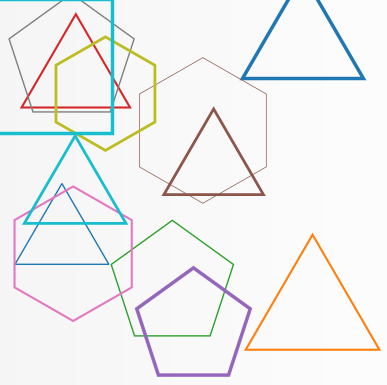[{"shape": "triangle", "thickness": 1, "radius": 0.7, "center": [0.16, 0.383]}, {"shape": "triangle", "thickness": 2.5, "radius": 0.9, "center": [0.782, 0.886]}, {"shape": "triangle", "thickness": 1.5, "radius": 1.0, "center": [0.807, 0.191]}, {"shape": "pentagon", "thickness": 1, "radius": 0.83, "center": [0.445, 0.262]}, {"shape": "triangle", "thickness": 1.5, "radius": 0.81, "center": [0.196, 0.802]}, {"shape": "pentagon", "thickness": 2.5, "radius": 0.77, "center": [0.499, 0.15]}, {"shape": "hexagon", "thickness": 0.5, "radius": 0.95, "center": [0.523, 0.661]}, {"shape": "triangle", "thickness": 2, "radius": 0.74, "center": [0.551, 0.569]}, {"shape": "hexagon", "thickness": 1.5, "radius": 0.87, "center": [0.189, 0.341]}, {"shape": "pentagon", "thickness": 1, "radius": 0.85, "center": [0.185, 0.847]}, {"shape": "hexagon", "thickness": 2, "radius": 0.74, "center": [0.272, 0.757]}, {"shape": "square", "thickness": 2.5, "radius": 0.87, "center": [0.116, 0.828]}, {"shape": "triangle", "thickness": 2, "radius": 0.76, "center": [0.194, 0.496]}]